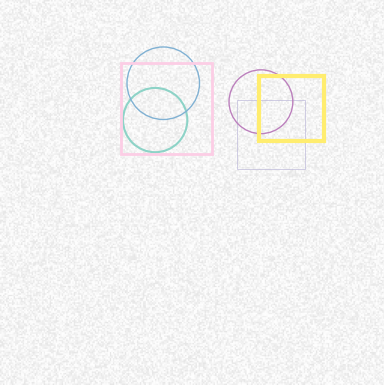[{"shape": "circle", "thickness": 1.5, "radius": 0.42, "center": [0.403, 0.688]}, {"shape": "square", "thickness": 0.5, "radius": 0.44, "center": [0.703, 0.651]}, {"shape": "circle", "thickness": 1, "radius": 0.47, "center": [0.424, 0.784]}, {"shape": "square", "thickness": 2, "radius": 0.59, "center": [0.432, 0.717]}, {"shape": "circle", "thickness": 1, "radius": 0.41, "center": [0.678, 0.736]}, {"shape": "square", "thickness": 3, "radius": 0.43, "center": [0.757, 0.718]}]